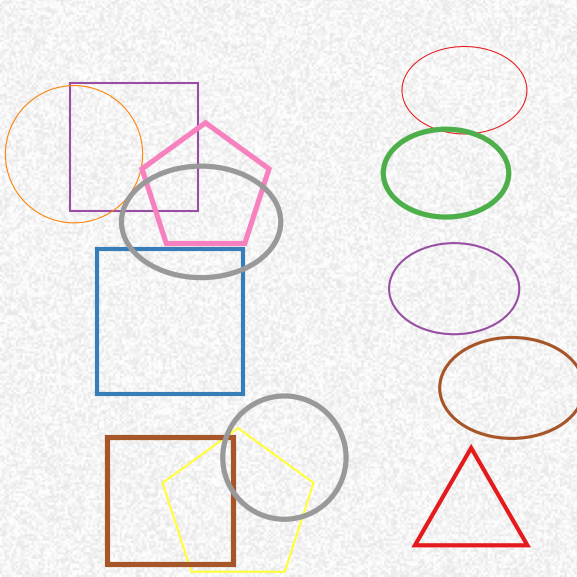[{"shape": "oval", "thickness": 0.5, "radius": 0.54, "center": [0.804, 0.843]}, {"shape": "triangle", "thickness": 2, "radius": 0.56, "center": [0.816, 0.111]}, {"shape": "square", "thickness": 2, "radius": 0.63, "center": [0.295, 0.443]}, {"shape": "oval", "thickness": 2.5, "radius": 0.54, "center": [0.772, 0.699]}, {"shape": "square", "thickness": 1, "radius": 0.55, "center": [0.231, 0.745]}, {"shape": "oval", "thickness": 1, "radius": 0.56, "center": [0.786, 0.499]}, {"shape": "circle", "thickness": 0.5, "radius": 0.59, "center": [0.128, 0.732]}, {"shape": "pentagon", "thickness": 1, "radius": 0.69, "center": [0.412, 0.12]}, {"shape": "square", "thickness": 2.5, "radius": 0.55, "center": [0.294, 0.133]}, {"shape": "oval", "thickness": 1.5, "radius": 0.62, "center": [0.886, 0.327]}, {"shape": "pentagon", "thickness": 2.5, "radius": 0.58, "center": [0.356, 0.671]}, {"shape": "oval", "thickness": 2.5, "radius": 0.69, "center": [0.348, 0.615]}, {"shape": "circle", "thickness": 2.5, "radius": 0.53, "center": [0.492, 0.207]}]